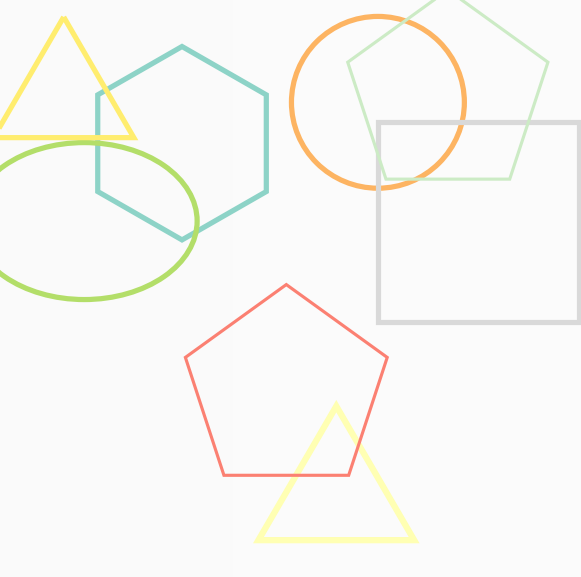[{"shape": "hexagon", "thickness": 2.5, "radius": 0.84, "center": [0.313, 0.751]}, {"shape": "triangle", "thickness": 3, "radius": 0.77, "center": [0.579, 0.141]}, {"shape": "pentagon", "thickness": 1.5, "radius": 0.91, "center": [0.493, 0.324]}, {"shape": "circle", "thickness": 2.5, "radius": 0.74, "center": [0.65, 0.822]}, {"shape": "oval", "thickness": 2.5, "radius": 0.97, "center": [0.145, 0.616]}, {"shape": "square", "thickness": 2.5, "radius": 0.87, "center": [0.824, 0.614]}, {"shape": "pentagon", "thickness": 1.5, "radius": 0.91, "center": [0.77, 0.835]}, {"shape": "triangle", "thickness": 2.5, "radius": 0.7, "center": [0.11, 0.83]}]